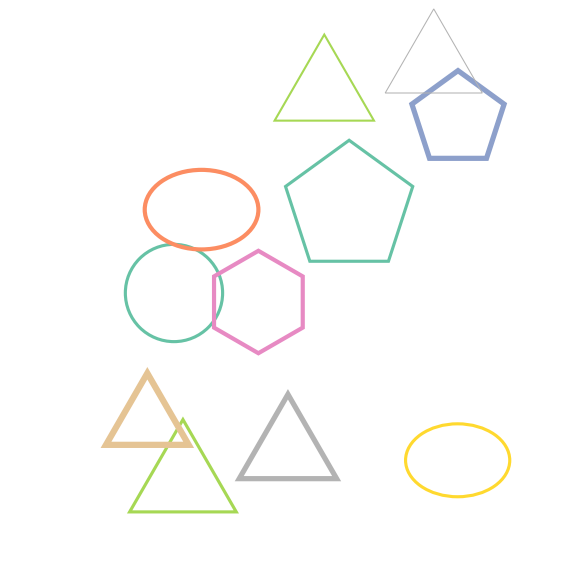[{"shape": "circle", "thickness": 1.5, "radius": 0.42, "center": [0.301, 0.492]}, {"shape": "pentagon", "thickness": 1.5, "radius": 0.58, "center": [0.605, 0.64]}, {"shape": "oval", "thickness": 2, "radius": 0.49, "center": [0.349, 0.636]}, {"shape": "pentagon", "thickness": 2.5, "radius": 0.42, "center": [0.793, 0.793]}, {"shape": "hexagon", "thickness": 2, "radius": 0.44, "center": [0.447, 0.476]}, {"shape": "triangle", "thickness": 1.5, "radius": 0.53, "center": [0.317, 0.166]}, {"shape": "triangle", "thickness": 1, "radius": 0.5, "center": [0.562, 0.84]}, {"shape": "oval", "thickness": 1.5, "radius": 0.45, "center": [0.792, 0.202]}, {"shape": "triangle", "thickness": 3, "radius": 0.41, "center": [0.255, 0.27]}, {"shape": "triangle", "thickness": 0.5, "radius": 0.49, "center": [0.751, 0.887]}, {"shape": "triangle", "thickness": 2.5, "radius": 0.49, "center": [0.499, 0.219]}]